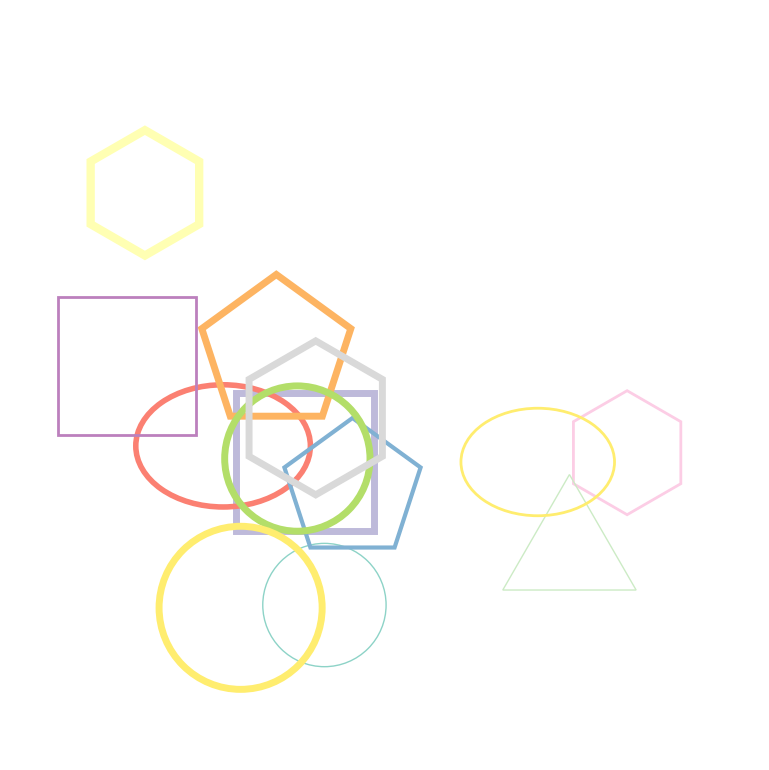[{"shape": "circle", "thickness": 0.5, "radius": 0.4, "center": [0.421, 0.214]}, {"shape": "hexagon", "thickness": 3, "radius": 0.41, "center": [0.188, 0.75]}, {"shape": "square", "thickness": 2.5, "radius": 0.45, "center": [0.396, 0.4]}, {"shape": "oval", "thickness": 2, "radius": 0.57, "center": [0.29, 0.421]}, {"shape": "pentagon", "thickness": 1.5, "radius": 0.46, "center": [0.458, 0.364]}, {"shape": "pentagon", "thickness": 2.5, "radius": 0.51, "center": [0.359, 0.542]}, {"shape": "circle", "thickness": 2.5, "radius": 0.47, "center": [0.386, 0.404]}, {"shape": "hexagon", "thickness": 1, "radius": 0.4, "center": [0.814, 0.412]}, {"shape": "hexagon", "thickness": 2.5, "radius": 0.5, "center": [0.41, 0.457]}, {"shape": "square", "thickness": 1, "radius": 0.45, "center": [0.165, 0.525]}, {"shape": "triangle", "thickness": 0.5, "radius": 0.5, "center": [0.74, 0.284]}, {"shape": "oval", "thickness": 1, "radius": 0.5, "center": [0.698, 0.4]}, {"shape": "circle", "thickness": 2.5, "radius": 0.53, "center": [0.312, 0.211]}]